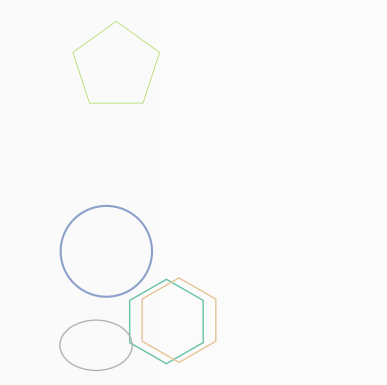[{"shape": "hexagon", "thickness": 1, "radius": 0.55, "center": [0.429, 0.165]}, {"shape": "circle", "thickness": 1.5, "radius": 0.59, "center": [0.274, 0.347]}, {"shape": "pentagon", "thickness": 0.5, "radius": 0.59, "center": [0.3, 0.827]}, {"shape": "hexagon", "thickness": 1, "radius": 0.55, "center": [0.462, 0.168]}, {"shape": "oval", "thickness": 1, "radius": 0.47, "center": [0.248, 0.103]}]